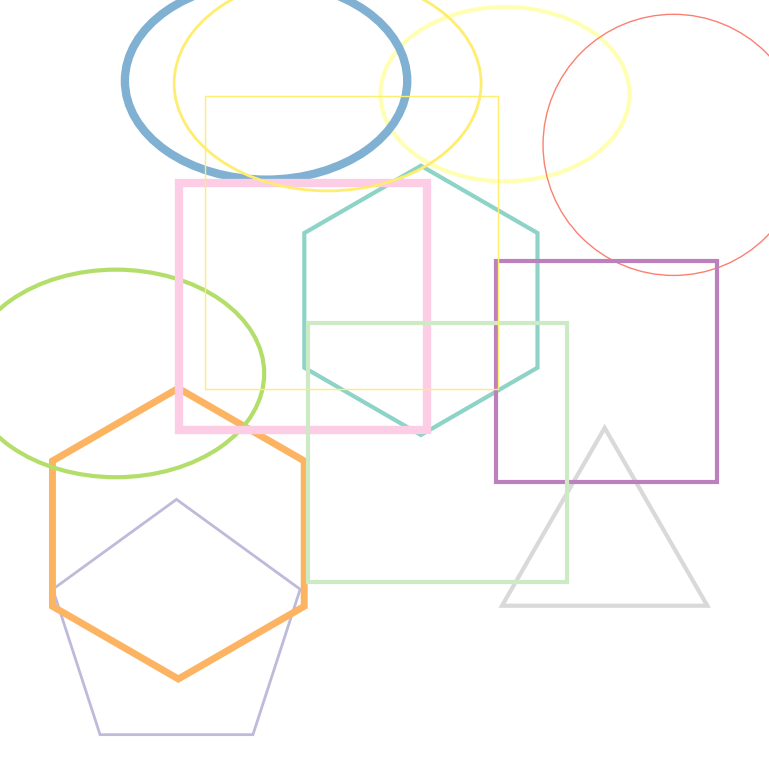[{"shape": "hexagon", "thickness": 1.5, "radius": 0.87, "center": [0.547, 0.61]}, {"shape": "oval", "thickness": 1.5, "radius": 0.81, "center": [0.656, 0.878]}, {"shape": "pentagon", "thickness": 1, "radius": 0.84, "center": [0.229, 0.183]}, {"shape": "circle", "thickness": 0.5, "radius": 0.85, "center": [0.875, 0.812]}, {"shape": "oval", "thickness": 3, "radius": 0.92, "center": [0.346, 0.895]}, {"shape": "hexagon", "thickness": 2.5, "radius": 0.94, "center": [0.232, 0.307]}, {"shape": "oval", "thickness": 1.5, "radius": 0.96, "center": [0.151, 0.515]}, {"shape": "square", "thickness": 3, "radius": 0.8, "center": [0.393, 0.602]}, {"shape": "triangle", "thickness": 1.5, "radius": 0.77, "center": [0.785, 0.29]}, {"shape": "square", "thickness": 1.5, "radius": 0.72, "center": [0.787, 0.518]}, {"shape": "square", "thickness": 1.5, "radius": 0.84, "center": [0.569, 0.413]}, {"shape": "oval", "thickness": 1, "radius": 1.0, "center": [0.425, 0.892]}, {"shape": "square", "thickness": 0.5, "radius": 0.95, "center": [0.457, 0.685]}]